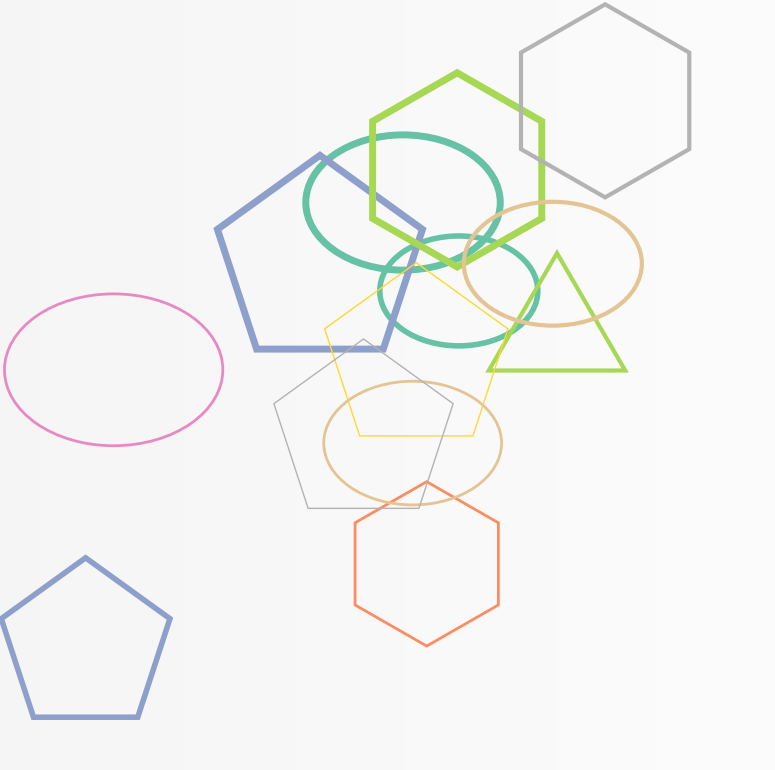[{"shape": "oval", "thickness": 2.5, "radius": 0.63, "center": [0.52, 0.737]}, {"shape": "oval", "thickness": 2, "radius": 0.51, "center": [0.592, 0.622]}, {"shape": "hexagon", "thickness": 1, "radius": 0.53, "center": [0.551, 0.268]}, {"shape": "pentagon", "thickness": 2.5, "radius": 0.7, "center": [0.413, 0.659]}, {"shape": "pentagon", "thickness": 2, "radius": 0.57, "center": [0.11, 0.161]}, {"shape": "oval", "thickness": 1, "radius": 0.7, "center": [0.147, 0.52]}, {"shape": "hexagon", "thickness": 2.5, "radius": 0.63, "center": [0.59, 0.779]}, {"shape": "triangle", "thickness": 1.5, "radius": 0.51, "center": [0.719, 0.57]}, {"shape": "pentagon", "thickness": 0.5, "radius": 0.62, "center": [0.537, 0.535]}, {"shape": "oval", "thickness": 1, "radius": 0.57, "center": [0.532, 0.425]}, {"shape": "oval", "thickness": 1.5, "radius": 0.57, "center": [0.713, 0.657]}, {"shape": "pentagon", "thickness": 0.5, "radius": 0.61, "center": [0.469, 0.438]}, {"shape": "hexagon", "thickness": 1.5, "radius": 0.63, "center": [0.781, 0.869]}]